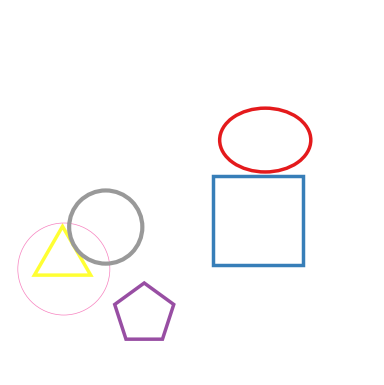[{"shape": "oval", "thickness": 2.5, "radius": 0.59, "center": [0.689, 0.636]}, {"shape": "square", "thickness": 2.5, "radius": 0.58, "center": [0.67, 0.427]}, {"shape": "pentagon", "thickness": 2.5, "radius": 0.4, "center": [0.375, 0.184]}, {"shape": "triangle", "thickness": 2.5, "radius": 0.42, "center": [0.162, 0.328]}, {"shape": "circle", "thickness": 0.5, "radius": 0.6, "center": [0.166, 0.301]}, {"shape": "circle", "thickness": 3, "radius": 0.48, "center": [0.275, 0.41]}]